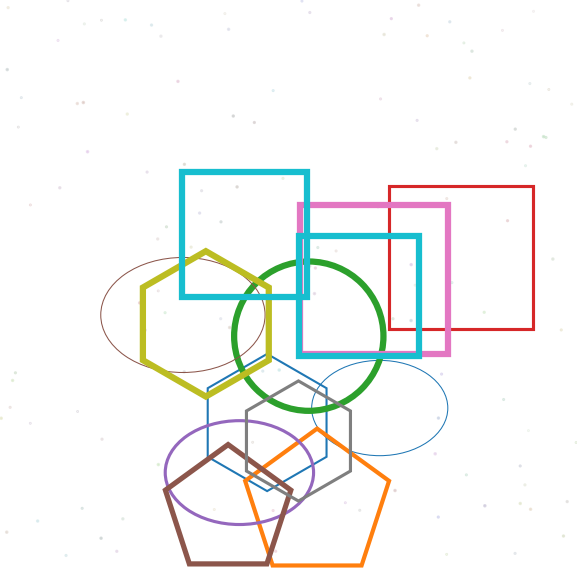[{"shape": "hexagon", "thickness": 1, "radius": 0.59, "center": [0.463, 0.268]}, {"shape": "oval", "thickness": 0.5, "radius": 0.59, "center": [0.658, 0.293]}, {"shape": "pentagon", "thickness": 2, "radius": 0.66, "center": [0.549, 0.126]}, {"shape": "circle", "thickness": 3, "radius": 0.65, "center": [0.535, 0.417]}, {"shape": "square", "thickness": 1.5, "radius": 0.62, "center": [0.798, 0.553]}, {"shape": "oval", "thickness": 1.5, "radius": 0.64, "center": [0.415, 0.181]}, {"shape": "pentagon", "thickness": 2.5, "radius": 0.57, "center": [0.395, 0.115]}, {"shape": "oval", "thickness": 0.5, "radius": 0.71, "center": [0.317, 0.454]}, {"shape": "square", "thickness": 3, "radius": 0.64, "center": [0.647, 0.515]}, {"shape": "hexagon", "thickness": 1.5, "radius": 0.52, "center": [0.517, 0.236]}, {"shape": "hexagon", "thickness": 3, "radius": 0.63, "center": [0.356, 0.438]}, {"shape": "square", "thickness": 3, "radius": 0.52, "center": [0.621, 0.487]}, {"shape": "square", "thickness": 3, "radius": 0.54, "center": [0.423, 0.593]}]